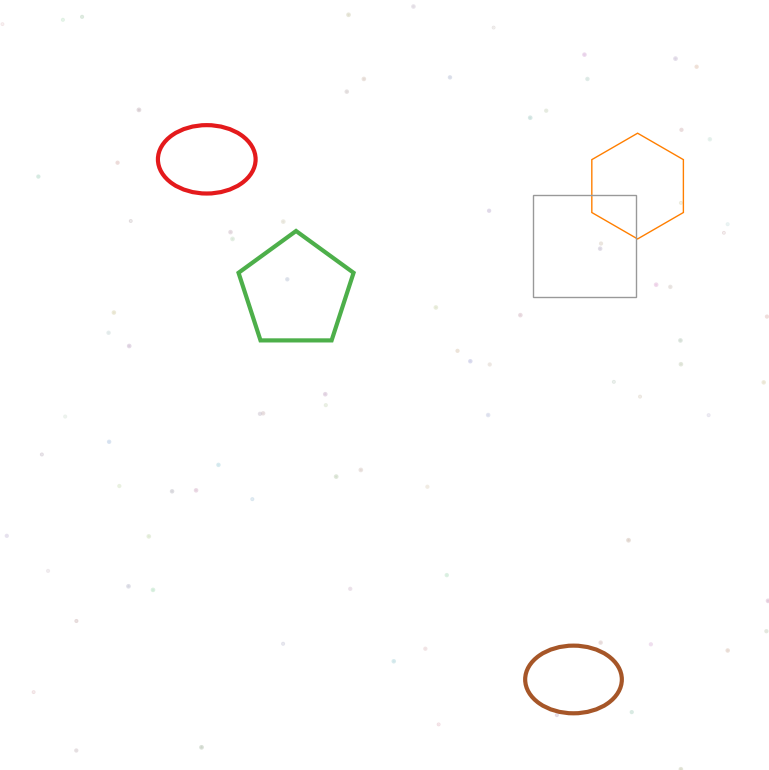[{"shape": "oval", "thickness": 1.5, "radius": 0.32, "center": [0.269, 0.793]}, {"shape": "pentagon", "thickness": 1.5, "radius": 0.39, "center": [0.384, 0.621]}, {"shape": "hexagon", "thickness": 0.5, "radius": 0.34, "center": [0.828, 0.758]}, {"shape": "oval", "thickness": 1.5, "radius": 0.31, "center": [0.745, 0.118]}, {"shape": "square", "thickness": 0.5, "radius": 0.33, "center": [0.759, 0.68]}]